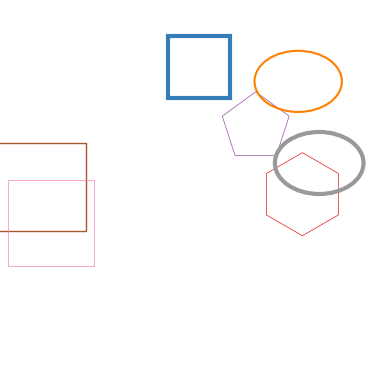[{"shape": "hexagon", "thickness": 0.5, "radius": 0.54, "center": [0.785, 0.496]}, {"shape": "square", "thickness": 3, "radius": 0.4, "center": [0.516, 0.827]}, {"shape": "pentagon", "thickness": 0.5, "radius": 0.46, "center": [0.664, 0.67]}, {"shape": "oval", "thickness": 1.5, "radius": 0.57, "center": [0.775, 0.789]}, {"shape": "square", "thickness": 1, "radius": 0.57, "center": [0.109, 0.513]}, {"shape": "square", "thickness": 0.5, "radius": 0.56, "center": [0.132, 0.421]}, {"shape": "oval", "thickness": 3, "radius": 0.58, "center": [0.829, 0.577]}]